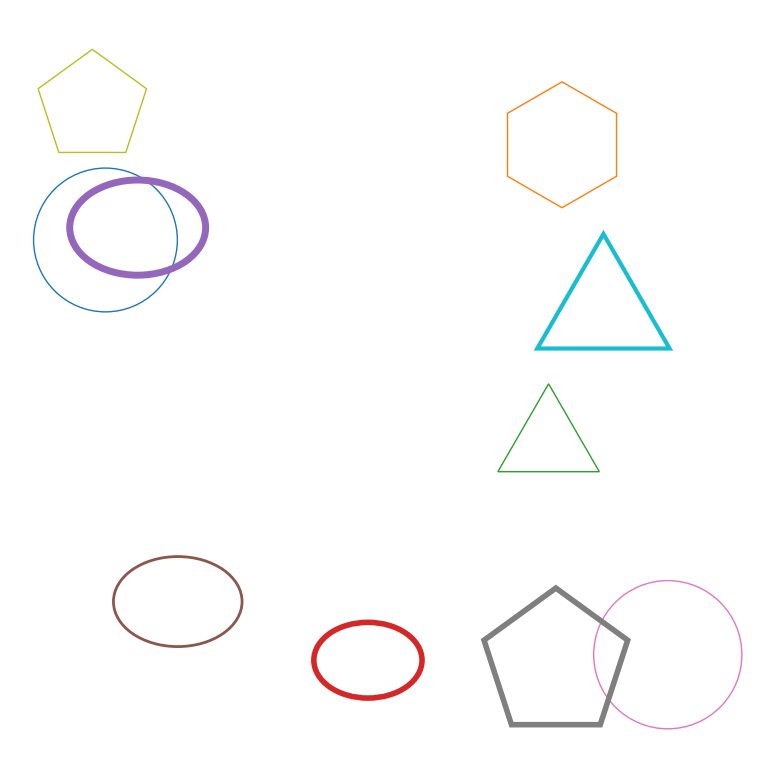[{"shape": "circle", "thickness": 0.5, "radius": 0.47, "center": [0.137, 0.688]}, {"shape": "hexagon", "thickness": 0.5, "radius": 0.41, "center": [0.73, 0.812]}, {"shape": "triangle", "thickness": 0.5, "radius": 0.38, "center": [0.712, 0.425]}, {"shape": "oval", "thickness": 2, "radius": 0.35, "center": [0.478, 0.143]}, {"shape": "oval", "thickness": 2.5, "radius": 0.44, "center": [0.179, 0.704]}, {"shape": "oval", "thickness": 1, "radius": 0.42, "center": [0.231, 0.219]}, {"shape": "circle", "thickness": 0.5, "radius": 0.48, "center": [0.867, 0.15]}, {"shape": "pentagon", "thickness": 2, "radius": 0.49, "center": [0.722, 0.138]}, {"shape": "pentagon", "thickness": 0.5, "radius": 0.37, "center": [0.12, 0.862]}, {"shape": "triangle", "thickness": 1.5, "radius": 0.5, "center": [0.784, 0.597]}]